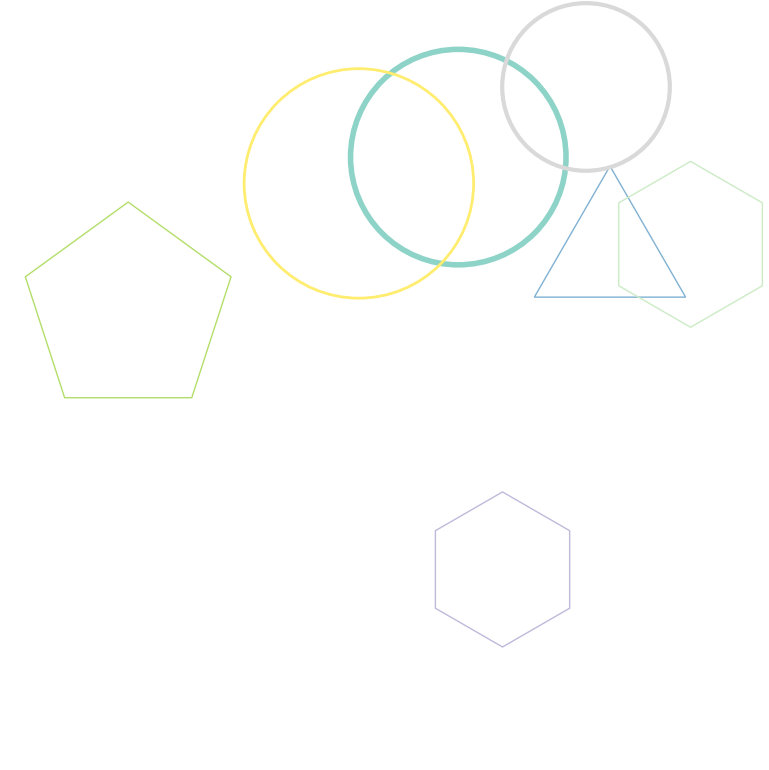[{"shape": "circle", "thickness": 2, "radius": 0.7, "center": [0.595, 0.796]}, {"shape": "hexagon", "thickness": 0.5, "radius": 0.5, "center": [0.653, 0.26]}, {"shape": "triangle", "thickness": 0.5, "radius": 0.57, "center": [0.792, 0.671]}, {"shape": "pentagon", "thickness": 0.5, "radius": 0.7, "center": [0.166, 0.597]}, {"shape": "circle", "thickness": 1.5, "radius": 0.54, "center": [0.761, 0.887]}, {"shape": "hexagon", "thickness": 0.5, "radius": 0.54, "center": [0.897, 0.683]}, {"shape": "circle", "thickness": 1, "radius": 0.75, "center": [0.466, 0.762]}]